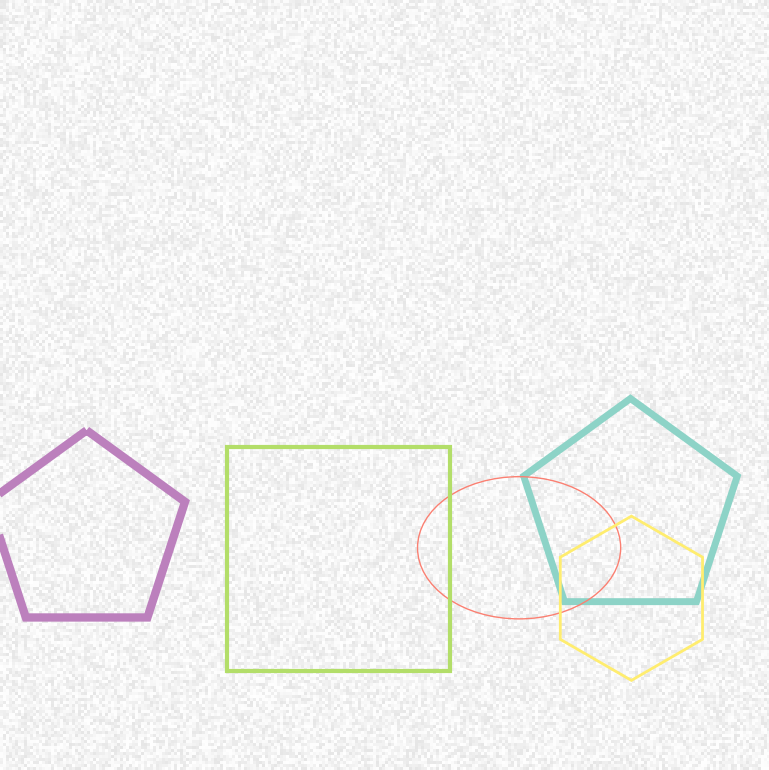[{"shape": "pentagon", "thickness": 2.5, "radius": 0.73, "center": [0.819, 0.337]}, {"shape": "oval", "thickness": 0.5, "radius": 0.66, "center": [0.674, 0.289]}, {"shape": "square", "thickness": 1.5, "radius": 0.73, "center": [0.439, 0.274]}, {"shape": "pentagon", "thickness": 3, "radius": 0.67, "center": [0.113, 0.307]}, {"shape": "hexagon", "thickness": 1, "radius": 0.53, "center": [0.82, 0.223]}]